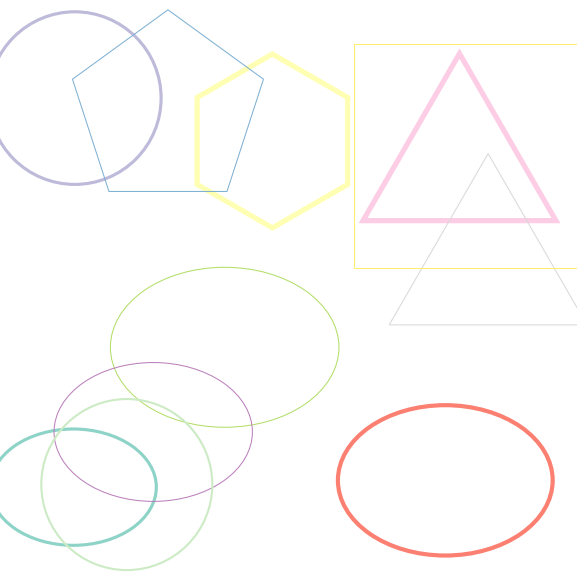[{"shape": "oval", "thickness": 1.5, "radius": 0.72, "center": [0.127, 0.156]}, {"shape": "hexagon", "thickness": 2.5, "radius": 0.75, "center": [0.472, 0.755]}, {"shape": "circle", "thickness": 1.5, "radius": 0.75, "center": [0.13, 0.829]}, {"shape": "oval", "thickness": 2, "radius": 0.93, "center": [0.771, 0.167]}, {"shape": "pentagon", "thickness": 0.5, "radius": 0.87, "center": [0.291, 0.808]}, {"shape": "oval", "thickness": 0.5, "radius": 0.99, "center": [0.389, 0.398]}, {"shape": "triangle", "thickness": 2.5, "radius": 0.96, "center": [0.796, 0.713]}, {"shape": "triangle", "thickness": 0.5, "radius": 0.99, "center": [0.845, 0.535]}, {"shape": "oval", "thickness": 0.5, "radius": 0.86, "center": [0.265, 0.251]}, {"shape": "circle", "thickness": 1, "radius": 0.74, "center": [0.22, 0.16]}, {"shape": "square", "thickness": 0.5, "radius": 0.97, "center": [0.807, 0.729]}]